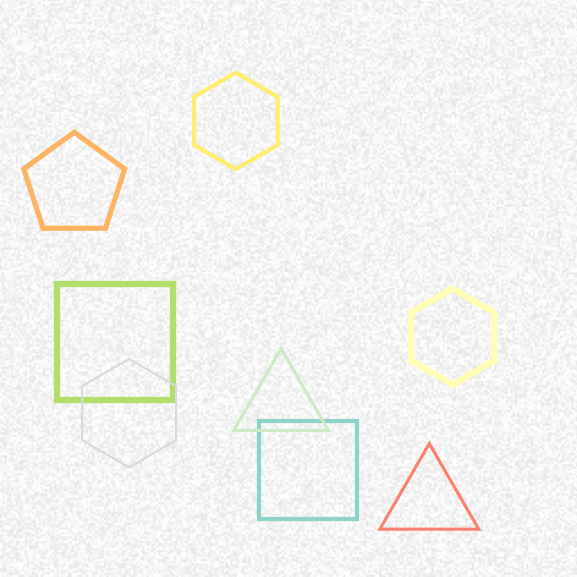[{"shape": "square", "thickness": 2, "radius": 0.42, "center": [0.533, 0.185]}, {"shape": "hexagon", "thickness": 3, "radius": 0.42, "center": [0.784, 0.416]}, {"shape": "triangle", "thickness": 1.5, "radius": 0.49, "center": [0.743, 0.132]}, {"shape": "pentagon", "thickness": 2.5, "radius": 0.46, "center": [0.129, 0.678]}, {"shape": "square", "thickness": 3, "radius": 0.5, "center": [0.199, 0.407]}, {"shape": "hexagon", "thickness": 1, "radius": 0.47, "center": [0.223, 0.284]}, {"shape": "triangle", "thickness": 1.5, "radius": 0.47, "center": [0.487, 0.301]}, {"shape": "hexagon", "thickness": 2, "radius": 0.42, "center": [0.408, 0.79]}]